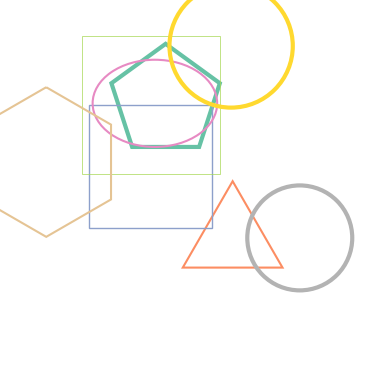[{"shape": "pentagon", "thickness": 3, "radius": 0.74, "center": [0.43, 0.738]}, {"shape": "triangle", "thickness": 1.5, "radius": 0.75, "center": [0.604, 0.38]}, {"shape": "square", "thickness": 1, "radius": 0.8, "center": [0.391, 0.568]}, {"shape": "oval", "thickness": 1.5, "radius": 0.81, "center": [0.402, 0.732]}, {"shape": "square", "thickness": 0.5, "radius": 0.9, "center": [0.391, 0.727]}, {"shape": "circle", "thickness": 3, "radius": 0.8, "center": [0.6, 0.881]}, {"shape": "hexagon", "thickness": 1.5, "radius": 0.97, "center": [0.12, 0.579]}, {"shape": "circle", "thickness": 3, "radius": 0.68, "center": [0.779, 0.382]}]